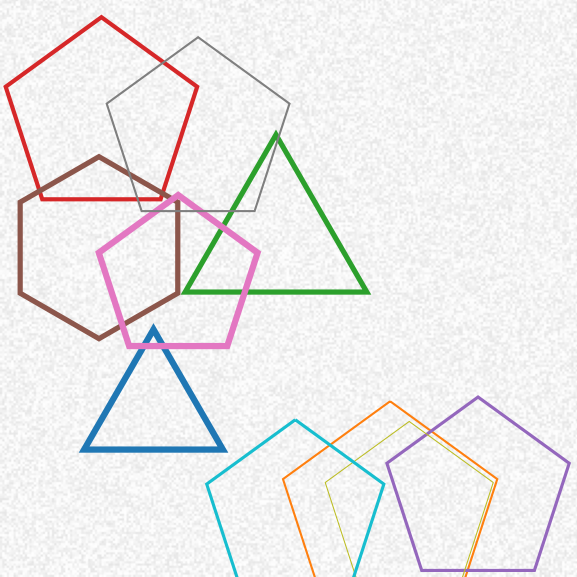[{"shape": "triangle", "thickness": 3, "radius": 0.69, "center": [0.266, 0.29]}, {"shape": "pentagon", "thickness": 1, "radius": 0.98, "center": [0.676, 0.109]}, {"shape": "triangle", "thickness": 2.5, "radius": 0.91, "center": [0.478, 0.584]}, {"shape": "pentagon", "thickness": 2, "radius": 0.87, "center": [0.176, 0.795]}, {"shape": "pentagon", "thickness": 1.5, "radius": 0.83, "center": [0.828, 0.146]}, {"shape": "hexagon", "thickness": 2.5, "radius": 0.79, "center": [0.171, 0.57]}, {"shape": "pentagon", "thickness": 3, "radius": 0.72, "center": [0.309, 0.517]}, {"shape": "pentagon", "thickness": 1, "radius": 0.83, "center": [0.343, 0.768]}, {"shape": "pentagon", "thickness": 0.5, "radius": 0.76, "center": [0.709, 0.116]}, {"shape": "pentagon", "thickness": 1.5, "radius": 0.81, "center": [0.511, 0.111]}]